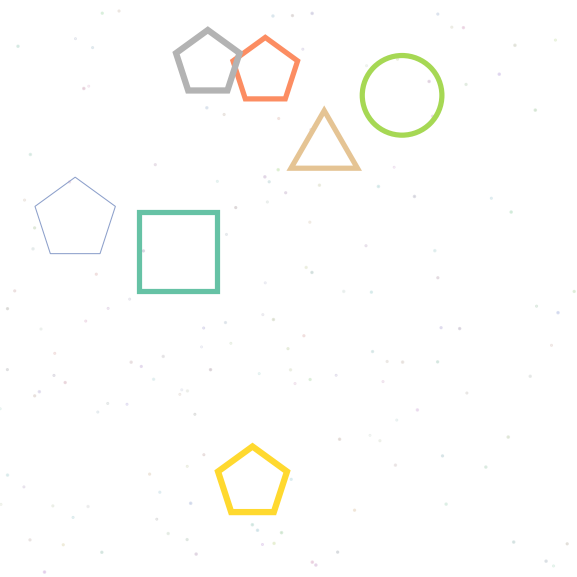[{"shape": "square", "thickness": 2.5, "radius": 0.34, "center": [0.308, 0.563]}, {"shape": "pentagon", "thickness": 2.5, "radius": 0.29, "center": [0.459, 0.876]}, {"shape": "pentagon", "thickness": 0.5, "radius": 0.37, "center": [0.13, 0.619]}, {"shape": "circle", "thickness": 2.5, "radius": 0.34, "center": [0.696, 0.834]}, {"shape": "pentagon", "thickness": 3, "radius": 0.31, "center": [0.437, 0.163]}, {"shape": "triangle", "thickness": 2.5, "radius": 0.33, "center": [0.561, 0.741]}, {"shape": "pentagon", "thickness": 3, "radius": 0.29, "center": [0.36, 0.889]}]